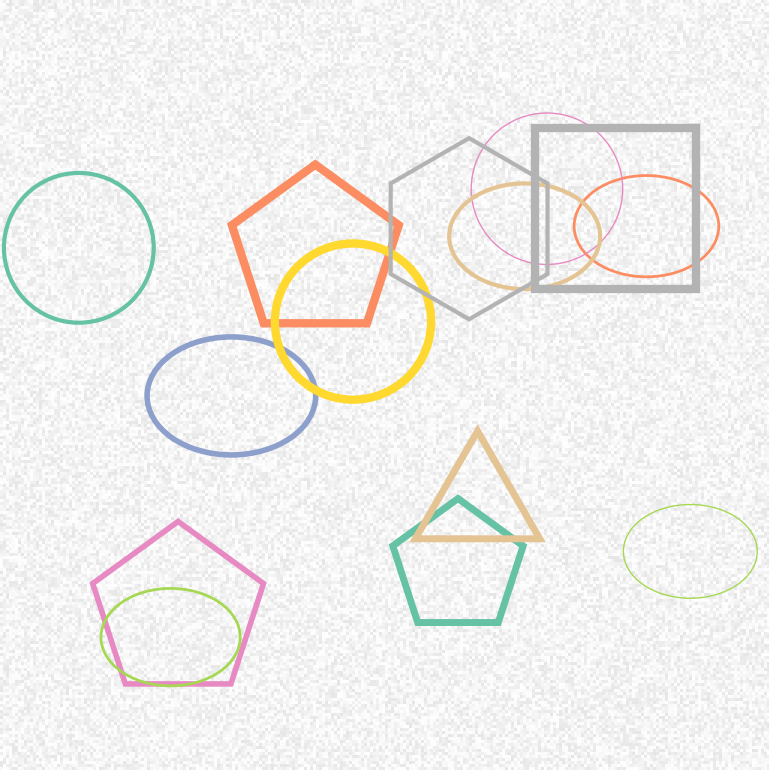[{"shape": "pentagon", "thickness": 2.5, "radius": 0.44, "center": [0.595, 0.264]}, {"shape": "circle", "thickness": 1.5, "radius": 0.49, "center": [0.102, 0.678]}, {"shape": "pentagon", "thickness": 3, "radius": 0.57, "center": [0.41, 0.672]}, {"shape": "oval", "thickness": 1, "radius": 0.47, "center": [0.84, 0.706]}, {"shape": "oval", "thickness": 2, "radius": 0.55, "center": [0.3, 0.486]}, {"shape": "pentagon", "thickness": 2, "radius": 0.58, "center": [0.231, 0.206]}, {"shape": "circle", "thickness": 0.5, "radius": 0.49, "center": [0.71, 0.755]}, {"shape": "oval", "thickness": 1, "radius": 0.45, "center": [0.222, 0.173]}, {"shape": "oval", "thickness": 0.5, "radius": 0.43, "center": [0.897, 0.284]}, {"shape": "circle", "thickness": 3, "radius": 0.51, "center": [0.458, 0.582]}, {"shape": "triangle", "thickness": 2.5, "radius": 0.47, "center": [0.62, 0.347]}, {"shape": "oval", "thickness": 1.5, "radius": 0.49, "center": [0.681, 0.693]}, {"shape": "square", "thickness": 3, "radius": 0.52, "center": [0.799, 0.729]}, {"shape": "hexagon", "thickness": 1.5, "radius": 0.59, "center": [0.609, 0.703]}]